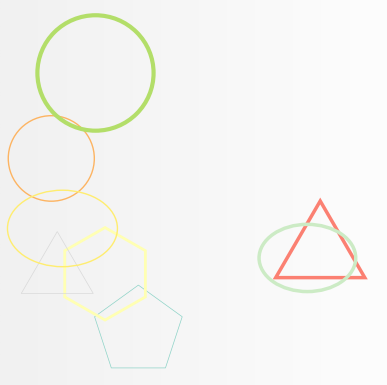[{"shape": "pentagon", "thickness": 0.5, "radius": 0.59, "center": [0.357, 0.141]}, {"shape": "hexagon", "thickness": 2, "radius": 0.6, "center": [0.271, 0.289]}, {"shape": "triangle", "thickness": 2.5, "radius": 0.66, "center": [0.826, 0.345]}, {"shape": "circle", "thickness": 1, "radius": 0.56, "center": [0.132, 0.588]}, {"shape": "circle", "thickness": 3, "radius": 0.75, "center": [0.246, 0.81]}, {"shape": "triangle", "thickness": 0.5, "radius": 0.54, "center": [0.148, 0.291]}, {"shape": "oval", "thickness": 2.5, "radius": 0.62, "center": [0.793, 0.33]}, {"shape": "oval", "thickness": 1, "radius": 0.71, "center": [0.161, 0.407]}]